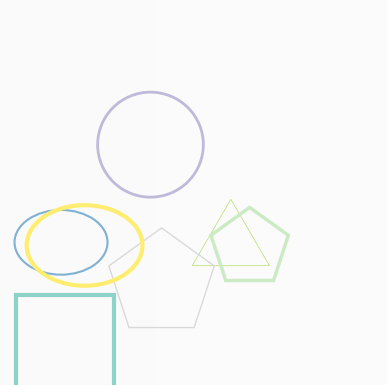[{"shape": "square", "thickness": 3, "radius": 0.63, "center": [0.169, 0.108]}, {"shape": "circle", "thickness": 2, "radius": 0.68, "center": [0.388, 0.624]}, {"shape": "oval", "thickness": 1.5, "radius": 0.6, "center": [0.157, 0.371]}, {"shape": "triangle", "thickness": 0.5, "radius": 0.58, "center": [0.596, 0.367]}, {"shape": "pentagon", "thickness": 1, "radius": 0.72, "center": [0.417, 0.265]}, {"shape": "pentagon", "thickness": 2.5, "radius": 0.52, "center": [0.644, 0.356]}, {"shape": "oval", "thickness": 3, "radius": 0.75, "center": [0.218, 0.362]}]